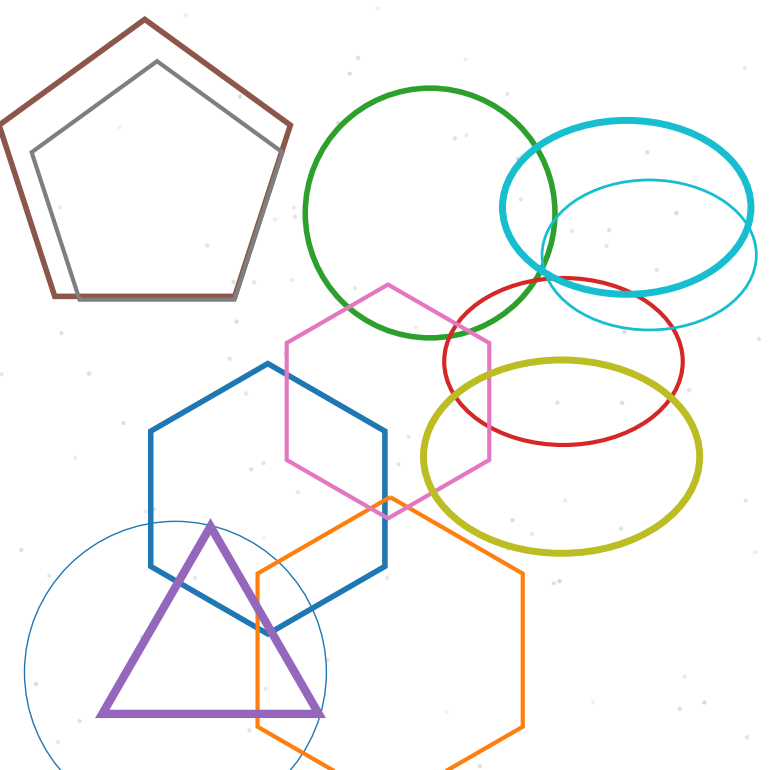[{"shape": "hexagon", "thickness": 2, "radius": 0.88, "center": [0.348, 0.352]}, {"shape": "circle", "thickness": 0.5, "radius": 0.98, "center": [0.228, 0.127]}, {"shape": "hexagon", "thickness": 1.5, "radius": 0.99, "center": [0.507, 0.156]}, {"shape": "circle", "thickness": 2, "radius": 0.81, "center": [0.559, 0.723]}, {"shape": "oval", "thickness": 1.5, "radius": 0.77, "center": [0.732, 0.531]}, {"shape": "triangle", "thickness": 3, "radius": 0.81, "center": [0.273, 0.154]}, {"shape": "pentagon", "thickness": 2, "radius": 0.99, "center": [0.188, 0.776]}, {"shape": "hexagon", "thickness": 1.5, "radius": 0.76, "center": [0.504, 0.479]}, {"shape": "pentagon", "thickness": 1.5, "radius": 0.86, "center": [0.204, 0.749]}, {"shape": "oval", "thickness": 2.5, "radius": 0.9, "center": [0.729, 0.407]}, {"shape": "oval", "thickness": 1, "radius": 0.7, "center": [0.843, 0.669]}, {"shape": "oval", "thickness": 2.5, "radius": 0.81, "center": [0.814, 0.731]}]